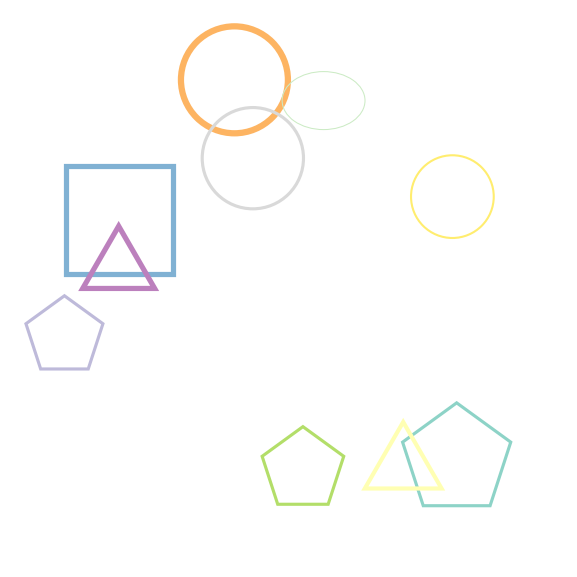[{"shape": "pentagon", "thickness": 1.5, "radius": 0.49, "center": [0.791, 0.203]}, {"shape": "triangle", "thickness": 2, "radius": 0.38, "center": [0.698, 0.192]}, {"shape": "pentagon", "thickness": 1.5, "radius": 0.35, "center": [0.112, 0.417]}, {"shape": "square", "thickness": 2.5, "radius": 0.47, "center": [0.207, 0.618]}, {"shape": "circle", "thickness": 3, "radius": 0.46, "center": [0.406, 0.861]}, {"shape": "pentagon", "thickness": 1.5, "radius": 0.37, "center": [0.525, 0.186]}, {"shape": "circle", "thickness": 1.5, "radius": 0.44, "center": [0.438, 0.725]}, {"shape": "triangle", "thickness": 2.5, "radius": 0.36, "center": [0.206, 0.536]}, {"shape": "oval", "thickness": 0.5, "radius": 0.36, "center": [0.56, 0.825]}, {"shape": "circle", "thickness": 1, "radius": 0.36, "center": [0.783, 0.659]}]